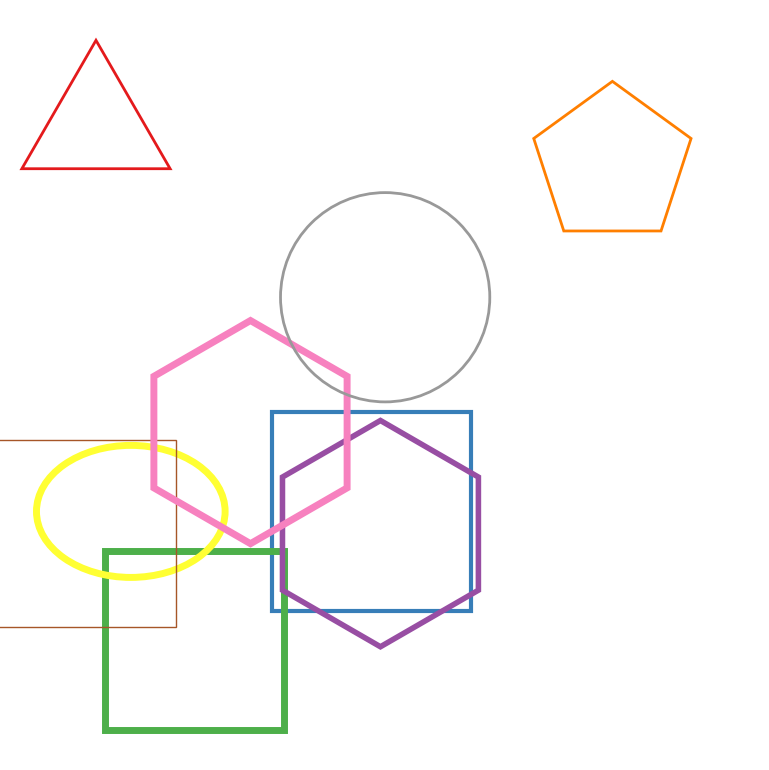[{"shape": "triangle", "thickness": 1, "radius": 0.56, "center": [0.125, 0.836]}, {"shape": "square", "thickness": 1.5, "radius": 0.64, "center": [0.482, 0.336]}, {"shape": "square", "thickness": 2.5, "radius": 0.58, "center": [0.253, 0.168]}, {"shape": "hexagon", "thickness": 2, "radius": 0.73, "center": [0.494, 0.307]}, {"shape": "pentagon", "thickness": 1, "radius": 0.54, "center": [0.795, 0.787]}, {"shape": "oval", "thickness": 2.5, "radius": 0.61, "center": [0.17, 0.336]}, {"shape": "square", "thickness": 0.5, "radius": 0.61, "center": [0.107, 0.308]}, {"shape": "hexagon", "thickness": 2.5, "radius": 0.72, "center": [0.325, 0.439]}, {"shape": "circle", "thickness": 1, "radius": 0.68, "center": [0.5, 0.614]}]